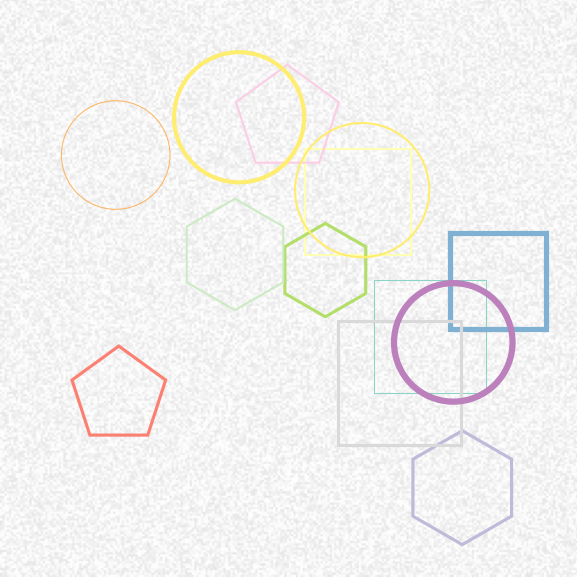[{"shape": "square", "thickness": 0.5, "radius": 0.49, "center": [0.745, 0.416]}, {"shape": "square", "thickness": 1, "radius": 0.46, "center": [0.62, 0.65]}, {"shape": "hexagon", "thickness": 1.5, "radius": 0.49, "center": [0.8, 0.155]}, {"shape": "pentagon", "thickness": 1.5, "radius": 0.43, "center": [0.206, 0.315]}, {"shape": "square", "thickness": 2.5, "radius": 0.42, "center": [0.862, 0.513]}, {"shape": "circle", "thickness": 0.5, "radius": 0.47, "center": [0.2, 0.731]}, {"shape": "hexagon", "thickness": 1.5, "radius": 0.4, "center": [0.563, 0.531]}, {"shape": "pentagon", "thickness": 1, "radius": 0.47, "center": [0.498, 0.793]}, {"shape": "square", "thickness": 1.5, "radius": 0.53, "center": [0.692, 0.336]}, {"shape": "circle", "thickness": 3, "radius": 0.51, "center": [0.785, 0.406]}, {"shape": "hexagon", "thickness": 1, "radius": 0.48, "center": [0.407, 0.559]}, {"shape": "circle", "thickness": 2, "radius": 0.56, "center": [0.414, 0.796]}, {"shape": "circle", "thickness": 1, "radius": 0.58, "center": [0.627, 0.67]}]